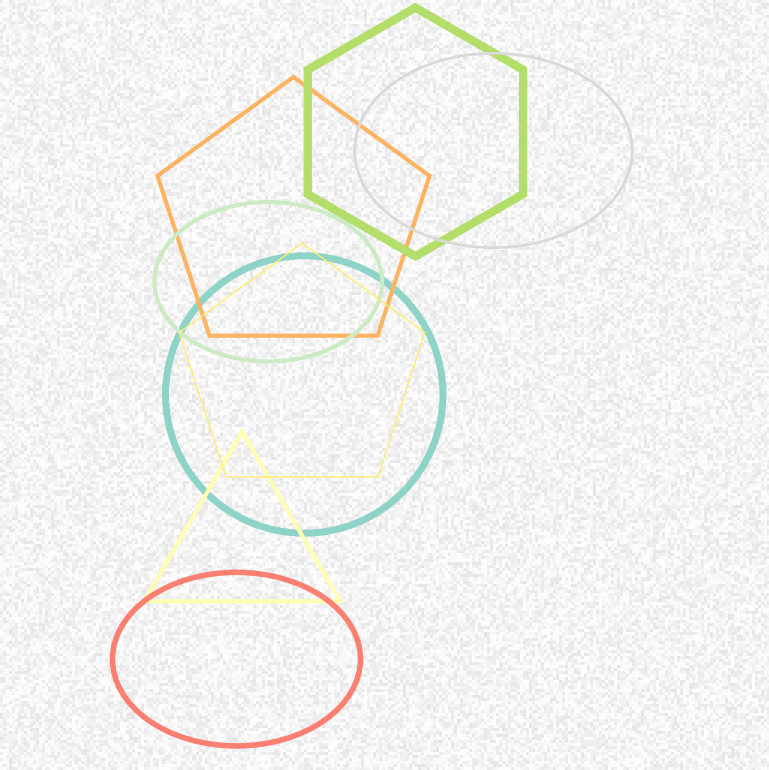[{"shape": "circle", "thickness": 2.5, "radius": 0.9, "center": [0.395, 0.488]}, {"shape": "triangle", "thickness": 1.5, "radius": 0.73, "center": [0.315, 0.293]}, {"shape": "oval", "thickness": 2, "radius": 0.81, "center": [0.307, 0.144]}, {"shape": "pentagon", "thickness": 1.5, "radius": 0.93, "center": [0.381, 0.714]}, {"shape": "hexagon", "thickness": 3, "radius": 0.81, "center": [0.539, 0.829]}, {"shape": "oval", "thickness": 1, "radius": 0.9, "center": [0.641, 0.805]}, {"shape": "oval", "thickness": 1.5, "radius": 0.74, "center": [0.348, 0.634]}, {"shape": "pentagon", "thickness": 0.5, "radius": 0.84, "center": [0.392, 0.516]}]